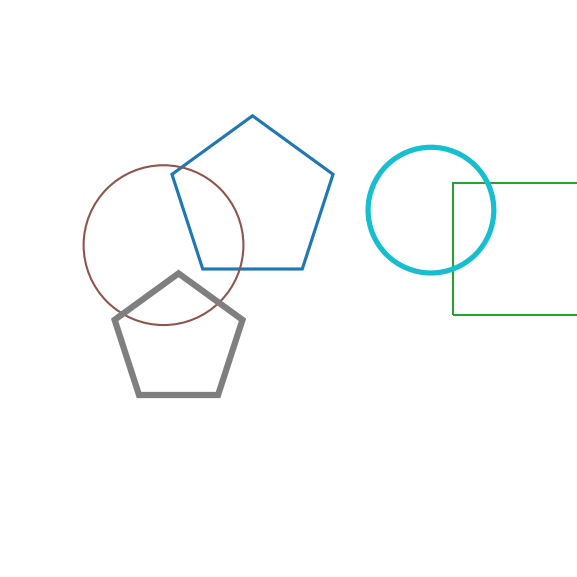[{"shape": "pentagon", "thickness": 1.5, "radius": 0.73, "center": [0.437, 0.652]}, {"shape": "square", "thickness": 1, "radius": 0.57, "center": [0.898, 0.568]}, {"shape": "circle", "thickness": 1, "radius": 0.69, "center": [0.283, 0.575]}, {"shape": "pentagon", "thickness": 3, "radius": 0.58, "center": [0.309, 0.409]}, {"shape": "circle", "thickness": 2.5, "radius": 0.54, "center": [0.746, 0.635]}]